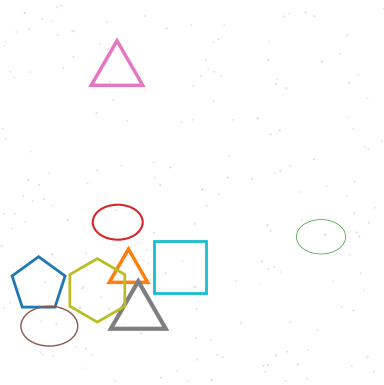[{"shape": "pentagon", "thickness": 2, "radius": 0.36, "center": [0.1, 0.261]}, {"shape": "triangle", "thickness": 2.5, "radius": 0.29, "center": [0.334, 0.295]}, {"shape": "oval", "thickness": 0.5, "radius": 0.32, "center": [0.834, 0.385]}, {"shape": "oval", "thickness": 1.5, "radius": 0.32, "center": [0.306, 0.423]}, {"shape": "oval", "thickness": 1, "radius": 0.37, "center": [0.128, 0.153]}, {"shape": "triangle", "thickness": 2.5, "radius": 0.39, "center": [0.304, 0.817]}, {"shape": "triangle", "thickness": 3, "radius": 0.41, "center": [0.359, 0.187]}, {"shape": "hexagon", "thickness": 2, "radius": 0.41, "center": [0.253, 0.246]}, {"shape": "square", "thickness": 2, "radius": 0.34, "center": [0.467, 0.306]}]